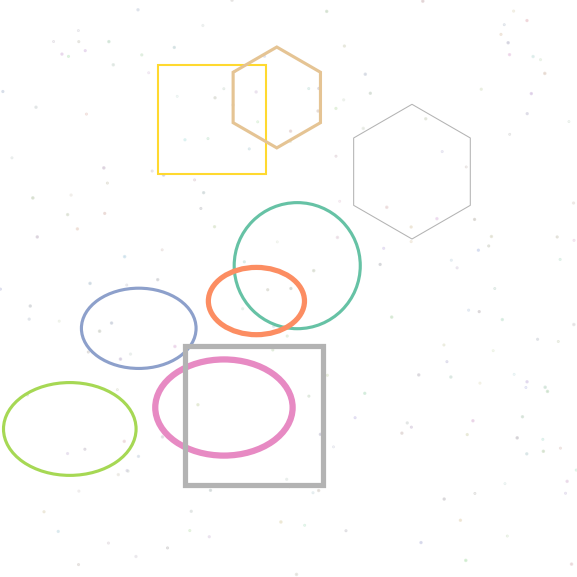[{"shape": "circle", "thickness": 1.5, "radius": 0.55, "center": [0.515, 0.539]}, {"shape": "oval", "thickness": 2.5, "radius": 0.42, "center": [0.444, 0.478]}, {"shape": "oval", "thickness": 1.5, "radius": 0.5, "center": [0.24, 0.431]}, {"shape": "oval", "thickness": 3, "radius": 0.59, "center": [0.388, 0.293]}, {"shape": "oval", "thickness": 1.5, "radius": 0.57, "center": [0.121, 0.256]}, {"shape": "square", "thickness": 1, "radius": 0.47, "center": [0.367, 0.792]}, {"shape": "hexagon", "thickness": 1.5, "radius": 0.44, "center": [0.479, 0.83]}, {"shape": "hexagon", "thickness": 0.5, "radius": 0.58, "center": [0.713, 0.702]}, {"shape": "square", "thickness": 2.5, "radius": 0.6, "center": [0.439, 0.279]}]